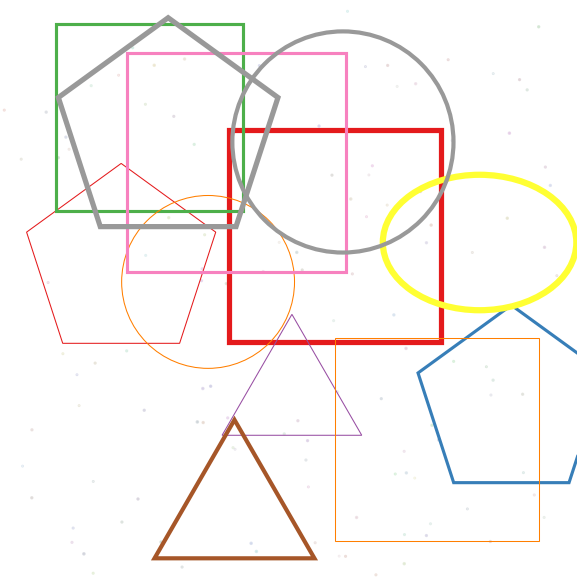[{"shape": "pentagon", "thickness": 0.5, "radius": 0.86, "center": [0.21, 0.544]}, {"shape": "square", "thickness": 2.5, "radius": 0.92, "center": [0.58, 0.59]}, {"shape": "pentagon", "thickness": 1.5, "radius": 0.85, "center": [0.885, 0.301]}, {"shape": "square", "thickness": 1.5, "radius": 0.81, "center": [0.259, 0.795]}, {"shape": "triangle", "thickness": 0.5, "radius": 0.7, "center": [0.505, 0.315]}, {"shape": "circle", "thickness": 0.5, "radius": 0.75, "center": [0.36, 0.511]}, {"shape": "square", "thickness": 0.5, "radius": 0.88, "center": [0.757, 0.239]}, {"shape": "oval", "thickness": 3, "radius": 0.84, "center": [0.83, 0.579]}, {"shape": "triangle", "thickness": 2, "radius": 0.8, "center": [0.406, 0.112]}, {"shape": "square", "thickness": 1.5, "radius": 0.95, "center": [0.409, 0.718]}, {"shape": "pentagon", "thickness": 2.5, "radius": 1.0, "center": [0.291, 0.768]}, {"shape": "circle", "thickness": 2, "radius": 0.96, "center": [0.594, 0.753]}]